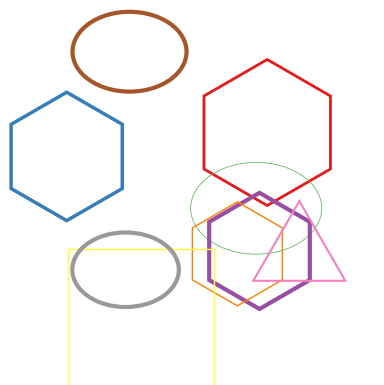[{"shape": "hexagon", "thickness": 2, "radius": 0.95, "center": [0.694, 0.656]}, {"shape": "hexagon", "thickness": 2.5, "radius": 0.83, "center": [0.173, 0.594]}, {"shape": "oval", "thickness": 0.5, "radius": 0.85, "center": [0.665, 0.459]}, {"shape": "hexagon", "thickness": 3, "radius": 0.75, "center": [0.674, 0.348]}, {"shape": "hexagon", "thickness": 1, "radius": 0.67, "center": [0.616, 0.341]}, {"shape": "square", "thickness": 1, "radius": 0.95, "center": [0.366, 0.161]}, {"shape": "oval", "thickness": 3, "radius": 0.74, "center": [0.336, 0.866]}, {"shape": "triangle", "thickness": 1.5, "radius": 0.69, "center": [0.777, 0.34]}, {"shape": "oval", "thickness": 3, "radius": 0.69, "center": [0.326, 0.299]}]